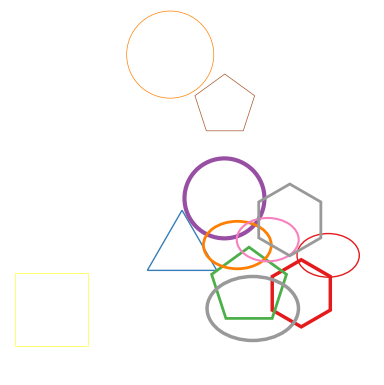[{"shape": "hexagon", "thickness": 2.5, "radius": 0.44, "center": [0.783, 0.238]}, {"shape": "oval", "thickness": 1, "radius": 0.4, "center": [0.852, 0.337]}, {"shape": "triangle", "thickness": 1, "radius": 0.52, "center": [0.473, 0.35]}, {"shape": "pentagon", "thickness": 2, "radius": 0.51, "center": [0.647, 0.256]}, {"shape": "circle", "thickness": 3, "radius": 0.52, "center": [0.583, 0.485]}, {"shape": "circle", "thickness": 0.5, "radius": 0.57, "center": [0.442, 0.858]}, {"shape": "oval", "thickness": 2, "radius": 0.44, "center": [0.616, 0.363]}, {"shape": "square", "thickness": 0.5, "radius": 0.47, "center": [0.134, 0.197]}, {"shape": "pentagon", "thickness": 0.5, "radius": 0.41, "center": [0.584, 0.726]}, {"shape": "oval", "thickness": 1.5, "radius": 0.4, "center": [0.695, 0.378]}, {"shape": "oval", "thickness": 2.5, "radius": 0.59, "center": [0.657, 0.199]}, {"shape": "hexagon", "thickness": 2, "radius": 0.47, "center": [0.753, 0.429]}]